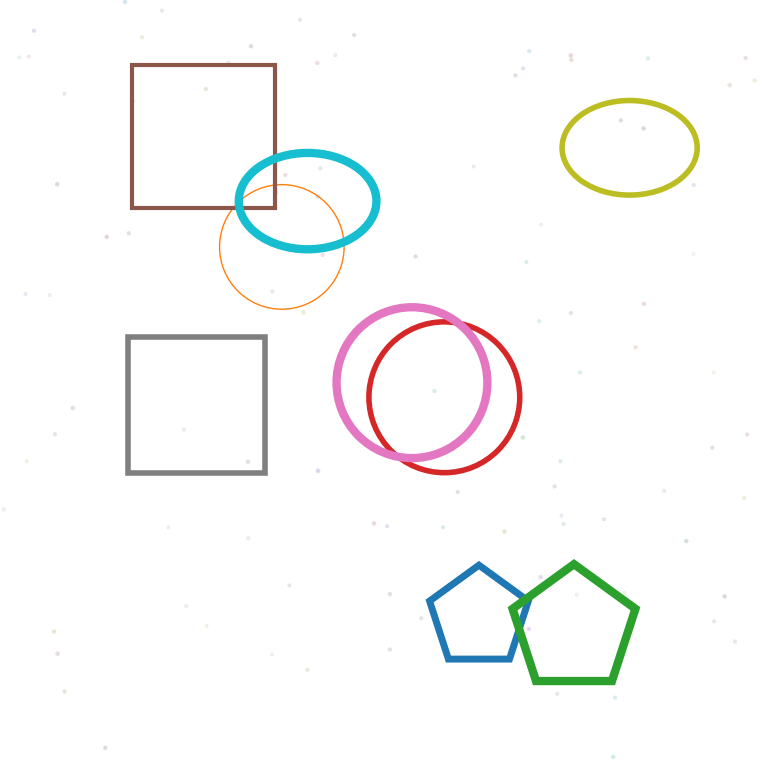[{"shape": "pentagon", "thickness": 2.5, "radius": 0.34, "center": [0.622, 0.199]}, {"shape": "circle", "thickness": 0.5, "radius": 0.4, "center": [0.366, 0.679]}, {"shape": "pentagon", "thickness": 3, "radius": 0.42, "center": [0.745, 0.183]}, {"shape": "circle", "thickness": 2, "radius": 0.49, "center": [0.577, 0.484]}, {"shape": "square", "thickness": 1.5, "radius": 0.46, "center": [0.264, 0.823]}, {"shape": "circle", "thickness": 3, "radius": 0.49, "center": [0.535, 0.503]}, {"shape": "square", "thickness": 2, "radius": 0.44, "center": [0.255, 0.474]}, {"shape": "oval", "thickness": 2, "radius": 0.44, "center": [0.818, 0.808]}, {"shape": "oval", "thickness": 3, "radius": 0.45, "center": [0.399, 0.739]}]